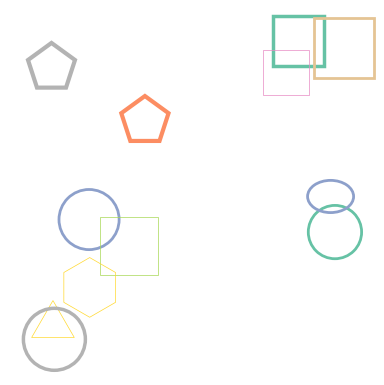[{"shape": "circle", "thickness": 2, "radius": 0.35, "center": [0.87, 0.397]}, {"shape": "square", "thickness": 2.5, "radius": 0.33, "center": [0.775, 0.894]}, {"shape": "pentagon", "thickness": 3, "radius": 0.32, "center": [0.376, 0.686]}, {"shape": "circle", "thickness": 2, "radius": 0.39, "center": [0.231, 0.43]}, {"shape": "oval", "thickness": 2, "radius": 0.3, "center": [0.859, 0.49]}, {"shape": "square", "thickness": 0.5, "radius": 0.3, "center": [0.742, 0.811]}, {"shape": "square", "thickness": 0.5, "radius": 0.38, "center": [0.335, 0.361]}, {"shape": "hexagon", "thickness": 0.5, "radius": 0.39, "center": [0.233, 0.253]}, {"shape": "triangle", "thickness": 0.5, "radius": 0.32, "center": [0.138, 0.155]}, {"shape": "square", "thickness": 2, "radius": 0.39, "center": [0.893, 0.875]}, {"shape": "pentagon", "thickness": 3, "radius": 0.32, "center": [0.134, 0.824]}, {"shape": "circle", "thickness": 2.5, "radius": 0.4, "center": [0.141, 0.119]}]